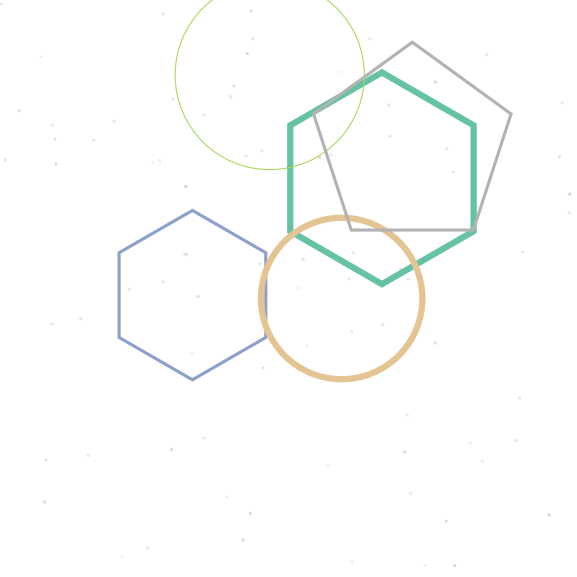[{"shape": "hexagon", "thickness": 3, "radius": 0.92, "center": [0.661, 0.69]}, {"shape": "hexagon", "thickness": 1.5, "radius": 0.73, "center": [0.333, 0.488]}, {"shape": "circle", "thickness": 0.5, "radius": 0.82, "center": [0.467, 0.869]}, {"shape": "circle", "thickness": 3, "radius": 0.7, "center": [0.592, 0.482]}, {"shape": "pentagon", "thickness": 1.5, "radius": 0.9, "center": [0.714, 0.746]}]